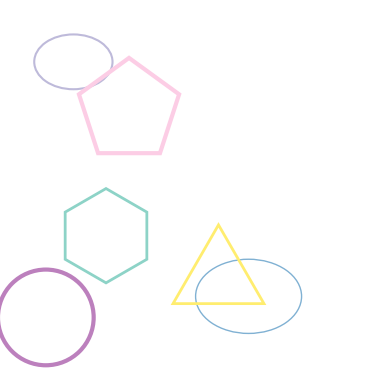[{"shape": "hexagon", "thickness": 2, "radius": 0.61, "center": [0.275, 0.388]}, {"shape": "oval", "thickness": 1.5, "radius": 0.51, "center": [0.191, 0.839]}, {"shape": "oval", "thickness": 1, "radius": 0.69, "center": [0.646, 0.23]}, {"shape": "pentagon", "thickness": 3, "radius": 0.68, "center": [0.335, 0.713]}, {"shape": "circle", "thickness": 3, "radius": 0.62, "center": [0.119, 0.176]}, {"shape": "triangle", "thickness": 2, "radius": 0.68, "center": [0.568, 0.28]}]